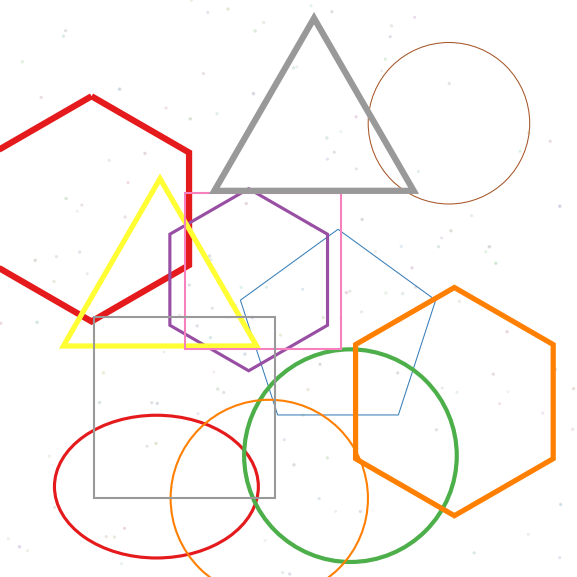[{"shape": "hexagon", "thickness": 3, "radius": 0.97, "center": [0.159, 0.638]}, {"shape": "oval", "thickness": 1.5, "radius": 0.88, "center": [0.271, 0.157]}, {"shape": "pentagon", "thickness": 0.5, "radius": 0.89, "center": [0.585, 0.424]}, {"shape": "circle", "thickness": 2, "radius": 0.92, "center": [0.607, 0.21]}, {"shape": "hexagon", "thickness": 1.5, "radius": 0.79, "center": [0.431, 0.515]}, {"shape": "hexagon", "thickness": 2.5, "radius": 0.99, "center": [0.787, 0.304]}, {"shape": "circle", "thickness": 1, "radius": 0.85, "center": [0.466, 0.136]}, {"shape": "triangle", "thickness": 2.5, "radius": 0.97, "center": [0.277, 0.497]}, {"shape": "circle", "thickness": 0.5, "radius": 0.7, "center": [0.777, 0.786]}, {"shape": "square", "thickness": 1, "radius": 0.68, "center": [0.456, 0.53]}, {"shape": "square", "thickness": 1, "radius": 0.78, "center": [0.319, 0.293]}, {"shape": "triangle", "thickness": 3, "radius": 1.0, "center": [0.544, 0.768]}]